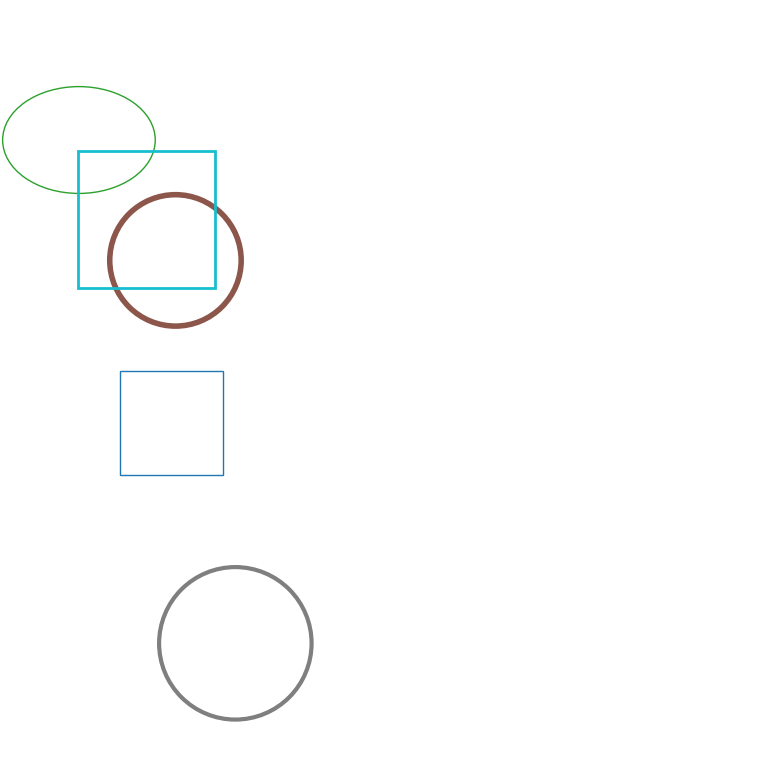[{"shape": "square", "thickness": 0.5, "radius": 0.34, "center": [0.223, 0.451]}, {"shape": "oval", "thickness": 0.5, "radius": 0.5, "center": [0.103, 0.818]}, {"shape": "circle", "thickness": 2, "radius": 0.43, "center": [0.228, 0.662]}, {"shape": "circle", "thickness": 1.5, "radius": 0.5, "center": [0.306, 0.165]}, {"shape": "square", "thickness": 1, "radius": 0.44, "center": [0.19, 0.715]}]